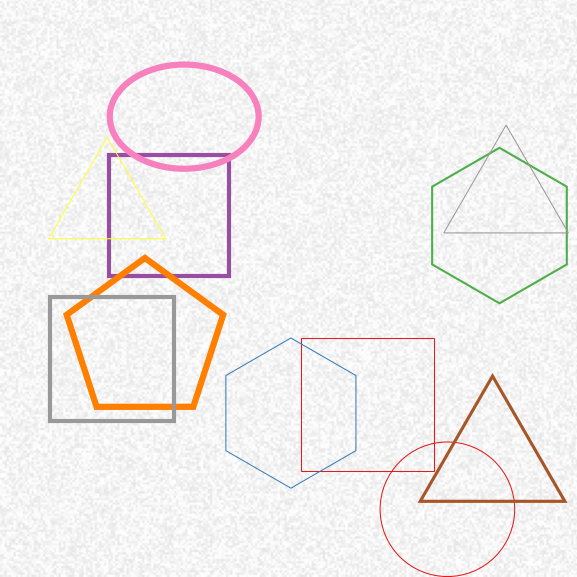[{"shape": "square", "thickness": 0.5, "radius": 0.57, "center": [0.637, 0.299]}, {"shape": "circle", "thickness": 0.5, "radius": 0.58, "center": [0.775, 0.117]}, {"shape": "hexagon", "thickness": 0.5, "radius": 0.65, "center": [0.504, 0.284]}, {"shape": "hexagon", "thickness": 1, "radius": 0.67, "center": [0.865, 0.609]}, {"shape": "square", "thickness": 2, "radius": 0.52, "center": [0.293, 0.626]}, {"shape": "pentagon", "thickness": 3, "radius": 0.71, "center": [0.251, 0.41]}, {"shape": "triangle", "thickness": 0.5, "radius": 0.59, "center": [0.186, 0.644]}, {"shape": "triangle", "thickness": 1.5, "radius": 0.72, "center": [0.853, 0.203]}, {"shape": "oval", "thickness": 3, "radius": 0.64, "center": [0.319, 0.797]}, {"shape": "square", "thickness": 2, "radius": 0.54, "center": [0.194, 0.378]}, {"shape": "triangle", "thickness": 0.5, "radius": 0.62, "center": [0.876, 0.658]}]